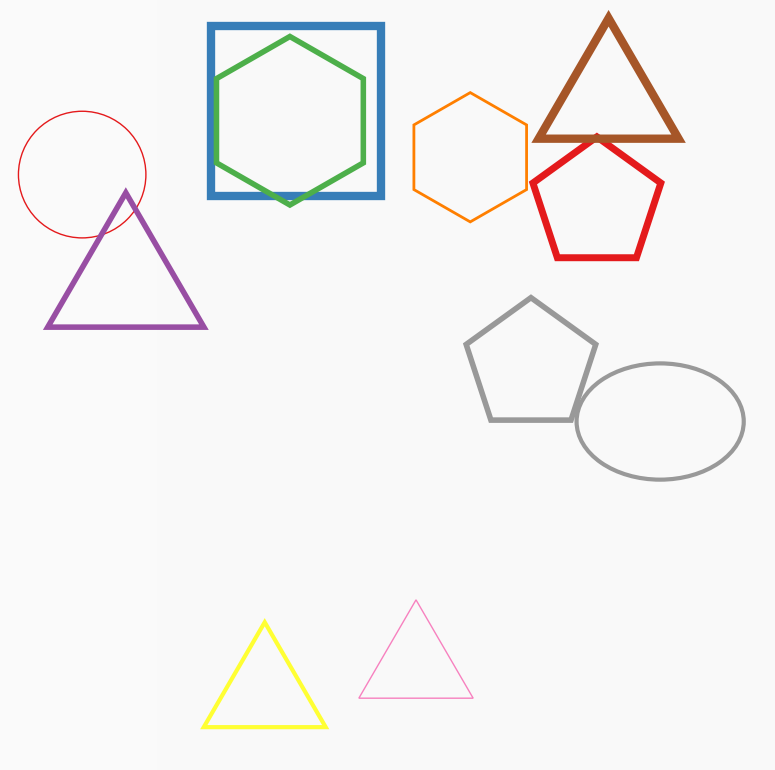[{"shape": "pentagon", "thickness": 2.5, "radius": 0.43, "center": [0.77, 0.735]}, {"shape": "circle", "thickness": 0.5, "radius": 0.41, "center": [0.106, 0.773]}, {"shape": "square", "thickness": 3, "radius": 0.55, "center": [0.382, 0.856]}, {"shape": "hexagon", "thickness": 2, "radius": 0.55, "center": [0.374, 0.843]}, {"shape": "triangle", "thickness": 2, "radius": 0.58, "center": [0.162, 0.633]}, {"shape": "hexagon", "thickness": 1, "radius": 0.42, "center": [0.607, 0.796]}, {"shape": "triangle", "thickness": 1.5, "radius": 0.45, "center": [0.342, 0.101]}, {"shape": "triangle", "thickness": 3, "radius": 0.52, "center": [0.785, 0.872]}, {"shape": "triangle", "thickness": 0.5, "radius": 0.43, "center": [0.537, 0.136]}, {"shape": "oval", "thickness": 1.5, "radius": 0.54, "center": [0.852, 0.453]}, {"shape": "pentagon", "thickness": 2, "radius": 0.44, "center": [0.685, 0.526]}]